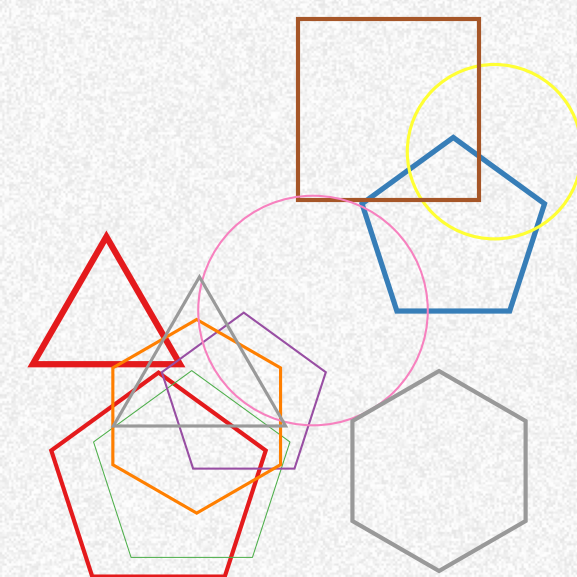[{"shape": "triangle", "thickness": 3, "radius": 0.74, "center": [0.184, 0.442]}, {"shape": "pentagon", "thickness": 2, "radius": 0.98, "center": [0.274, 0.159]}, {"shape": "pentagon", "thickness": 2.5, "radius": 0.83, "center": [0.785, 0.595]}, {"shape": "pentagon", "thickness": 0.5, "radius": 0.89, "center": [0.332, 0.179]}, {"shape": "pentagon", "thickness": 1, "radius": 0.75, "center": [0.422, 0.308]}, {"shape": "hexagon", "thickness": 1.5, "radius": 0.84, "center": [0.341, 0.278]}, {"shape": "circle", "thickness": 1.5, "radius": 0.75, "center": [0.856, 0.736]}, {"shape": "square", "thickness": 2, "radius": 0.78, "center": [0.673, 0.81]}, {"shape": "circle", "thickness": 1, "radius": 0.99, "center": [0.542, 0.461]}, {"shape": "hexagon", "thickness": 2, "radius": 0.87, "center": [0.76, 0.184]}, {"shape": "triangle", "thickness": 1.5, "radius": 0.86, "center": [0.345, 0.348]}]